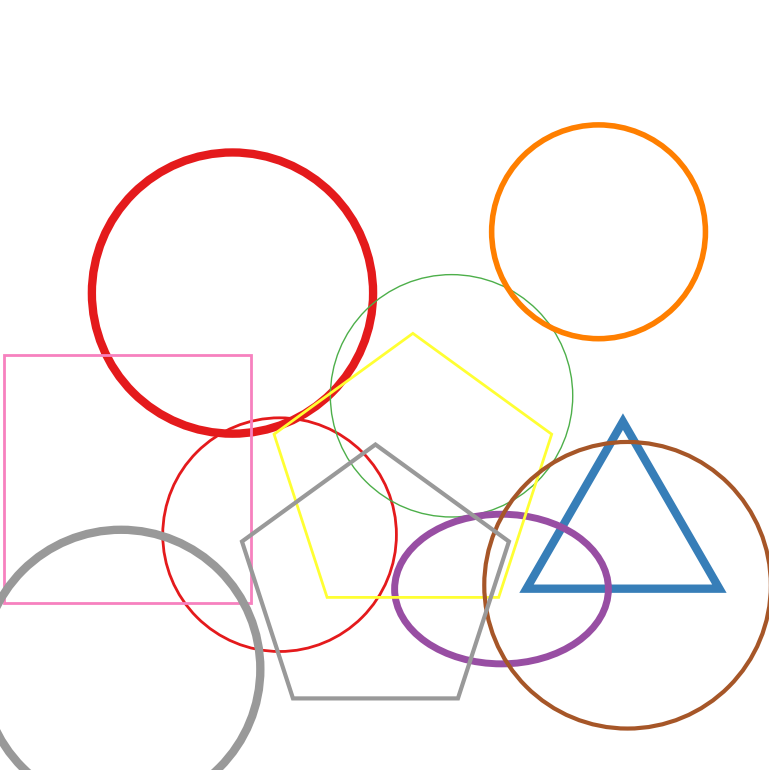[{"shape": "circle", "thickness": 3, "radius": 0.91, "center": [0.302, 0.619]}, {"shape": "circle", "thickness": 1, "radius": 0.76, "center": [0.363, 0.306]}, {"shape": "triangle", "thickness": 3, "radius": 0.72, "center": [0.809, 0.308]}, {"shape": "circle", "thickness": 0.5, "radius": 0.79, "center": [0.586, 0.486]}, {"shape": "oval", "thickness": 2.5, "radius": 0.69, "center": [0.651, 0.235]}, {"shape": "circle", "thickness": 2, "radius": 0.69, "center": [0.777, 0.699]}, {"shape": "pentagon", "thickness": 1, "radius": 0.95, "center": [0.536, 0.378]}, {"shape": "circle", "thickness": 1.5, "radius": 0.93, "center": [0.815, 0.24]}, {"shape": "square", "thickness": 1, "radius": 0.8, "center": [0.166, 0.378]}, {"shape": "circle", "thickness": 3, "radius": 0.9, "center": [0.157, 0.131]}, {"shape": "pentagon", "thickness": 1.5, "radius": 0.91, "center": [0.488, 0.24]}]